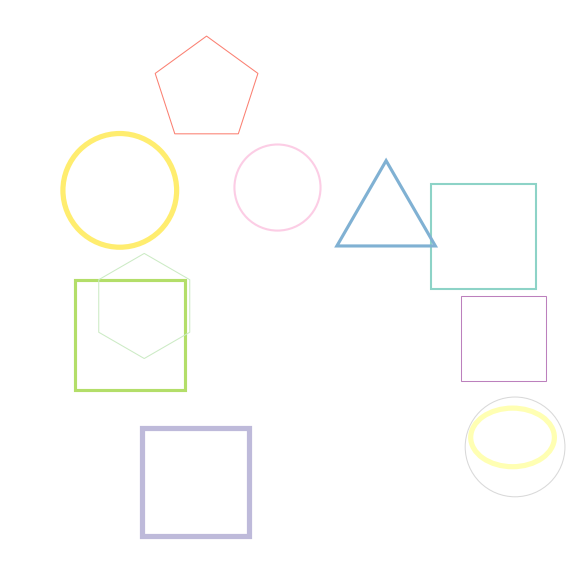[{"shape": "square", "thickness": 1, "radius": 0.46, "center": [0.837, 0.589]}, {"shape": "oval", "thickness": 2.5, "radius": 0.36, "center": [0.888, 0.242]}, {"shape": "square", "thickness": 2.5, "radius": 0.47, "center": [0.339, 0.165]}, {"shape": "pentagon", "thickness": 0.5, "radius": 0.47, "center": [0.358, 0.843]}, {"shape": "triangle", "thickness": 1.5, "radius": 0.49, "center": [0.669, 0.622]}, {"shape": "square", "thickness": 1.5, "radius": 0.48, "center": [0.226, 0.419]}, {"shape": "circle", "thickness": 1, "radius": 0.37, "center": [0.48, 0.674]}, {"shape": "circle", "thickness": 0.5, "radius": 0.43, "center": [0.892, 0.225]}, {"shape": "square", "thickness": 0.5, "radius": 0.37, "center": [0.871, 0.413]}, {"shape": "hexagon", "thickness": 0.5, "radius": 0.45, "center": [0.25, 0.469]}, {"shape": "circle", "thickness": 2.5, "radius": 0.49, "center": [0.207, 0.669]}]